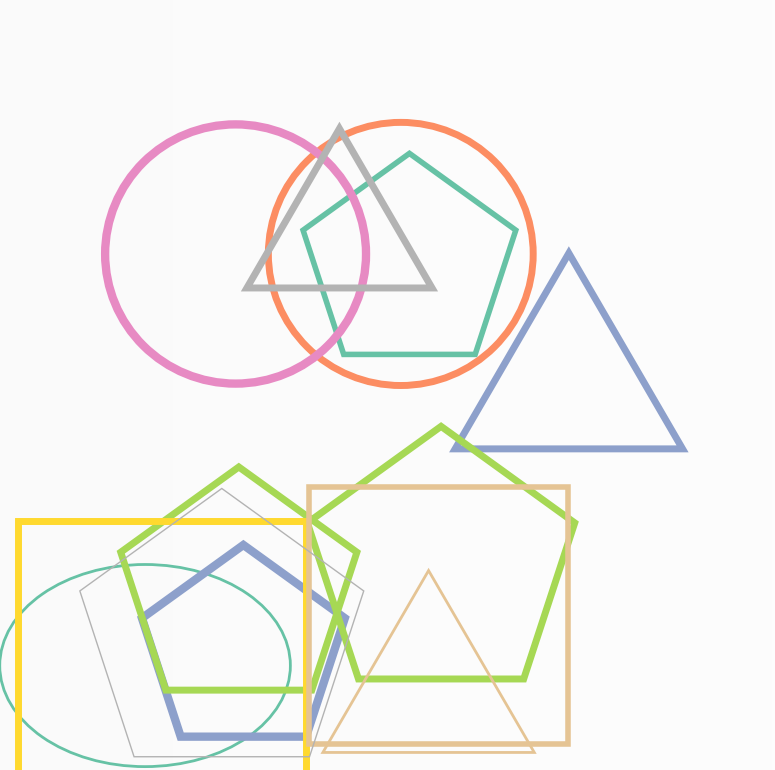[{"shape": "oval", "thickness": 1, "radius": 0.94, "center": [0.187, 0.136]}, {"shape": "pentagon", "thickness": 2, "radius": 0.72, "center": [0.528, 0.656]}, {"shape": "circle", "thickness": 2.5, "radius": 0.85, "center": [0.517, 0.67]}, {"shape": "pentagon", "thickness": 3, "radius": 0.69, "center": [0.314, 0.155]}, {"shape": "triangle", "thickness": 2.5, "radius": 0.85, "center": [0.734, 0.502]}, {"shape": "circle", "thickness": 3, "radius": 0.84, "center": [0.304, 0.67]}, {"shape": "pentagon", "thickness": 2.5, "radius": 0.91, "center": [0.569, 0.265]}, {"shape": "pentagon", "thickness": 2.5, "radius": 0.8, "center": [0.308, 0.233]}, {"shape": "square", "thickness": 2.5, "radius": 0.93, "center": [0.209, 0.137]}, {"shape": "triangle", "thickness": 1, "radius": 0.79, "center": [0.553, 0.102]}, {"shape": "square", "thickness": 2, "radius": 0.84, "center": [0.565, 0.2]}, {"shape": "pentagon", "thickness": 0.5, "radius": 0.96, "center": [0.286, 0.173]}, {"shape": "triangle", "thickness": 2.5, "radius": 0.69, "center": [0.438, 0.695]}]